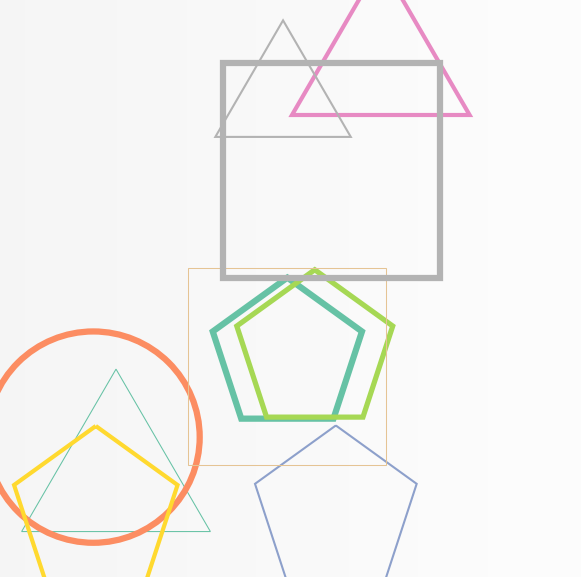[{"shape": "pentagon", "thickness": 3, "radius": 0.67, "center": [0.494, 0.383]}, {"shape": "triangle", "thickness": 0.5, "radius": 0.94, "center": [0.2, 0.172]}, {"shape": "circle", "thickness": 3, "radius": 0.91, "center": [0.161, 0.242]}, {"shape": "pentagon", "thickness": 1, "radius": 0.73, "center": [0.578, 0.116]}, {"shape": "triangle", "thickness": 2, "radius": 0.88, "center": [0.655, 0.888]}, {"shape": "pentagon", "thickness": 2.5, "radius": 0.71, "center": [0.542, 0.391]}, {"shape": "pentagon", "thickness": 2, "radius": 0.74, "center": [0.165, 0.114]}, {"shape": "square", "thickness": 0.5, "radius": 0.85, "center": [0.494, 0.365]}, {"shape": "square", "thickness": 3, "radius": 0.93, "center": [0.57, 0.704]}, {"shape": "triangle", "thickness": 1, "radius": 0.67, "center": [0.487, 0.829]}]